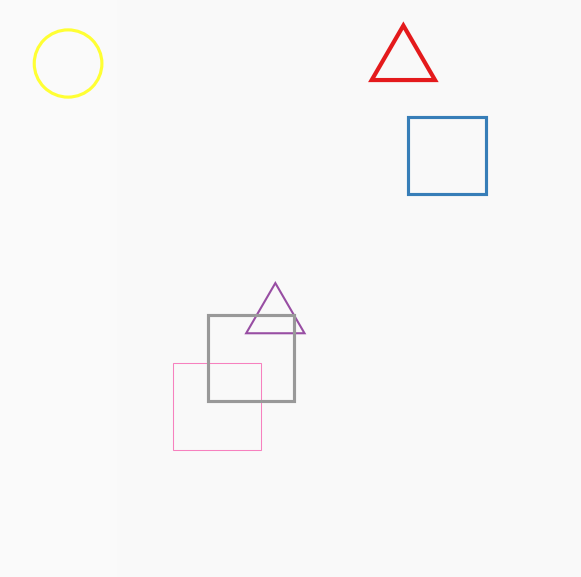[{"shape": "triangle", "thickness": 2, "radius": 0.31, "center": [0.694, 0.892]}, {"shape": "square", "thickness": 1.5, "radius": 0.33, "center": [0.769, 0.73]}, {"shape": "triangle", "thickness": 1, "radius": 0.29, "center": [0.474, 0.451]}, {"shape": "circle", "thickness": 1.5, "radius": 0.29, "center": [0.117, 0.889]}, {"shape": "square", "thickness": 0.5, "radius": 0.38, "center": [0.374, 0.295]}, {"shape": "square", "thickness": 1.5, "radius": 0.37, "center": [0.432, 0.38]}]